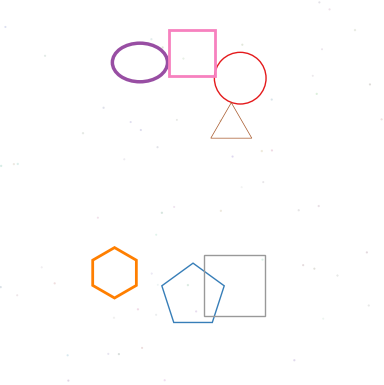[{"shape": "circle", "thickness": 1, "radius": 0.34, "center": [0.624, 0.797]}, {"shape": "pentagon", "thickness": 1, "radius": 0.43, "center": [0.501, 0.231]}, {"shape": "oval", "thickness": 2.5, "radius": 0.36, "center": [0.363, 0.838]}, {"shape": "hexagon", "thickness": 2, "radius": 0.33, "center": [0.297, 0.291]}, {"shape": "triangle", "thickness": 0.5, "radius": 0.31, "center": [0.601, 0.672]}, {"shape": "square", "thickness": 2, "radius": 0.3, "center": [0.499, 0.861]}, {"shape": "square", "thickness": 1, "radius": 0.39, "center": [0.609, 0.259]}]